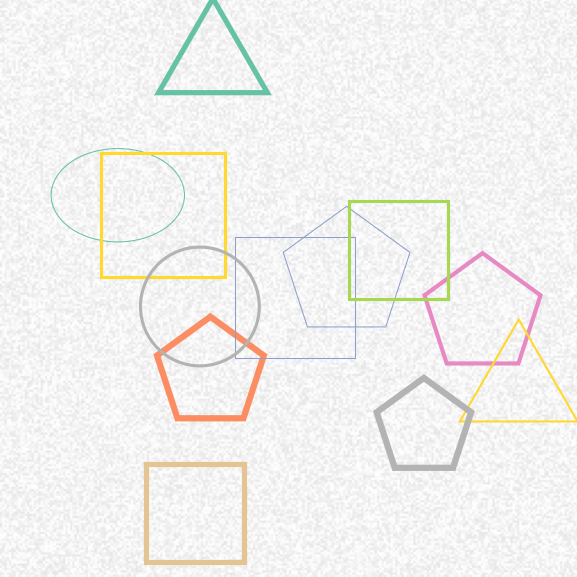[{"shape": "oval", "thickness": 0.5, "radius": 0.58, "center": [0.204, 0.661]}, {"shape": "triangle", "thickness": 2.5, "radius": 0.54, "center": [0.369, 0.893]}, {"shape": "pentagon", "thickness": 3, "radius": 0.49, "center": [0.364, 0.353]}, {"shape": "pentagon", "thickness": 0.5, "radius": 0.58, "center": [0.6, 0.526]}, {"shape": "square", "thickness": 0.5, "radius": 0.52, "center": [0.511, 0.484]}, {"shape": "pentagon", "thickness": 2, "radius": 0.53, "center": [0.836, 0.455]}, {"shape": "square", "thickness": 1.5, "radius": 0.43, "center": [0.69, 0.566]}, {"shape": "triangle", "thickness": 1, "radius": 0.59, "center": [0.898, 0.328]}, {"shape": "square", "thickness": 1.5, "radius": 0.54, "center": [0.282, 0.627]}, {"shape": "square", "thickness": 2.5, "radius": 0.42, "center": [0.337, 0.11]}, {"shape": "pentagon", "thickness": 3, "radius": 0.43, "center": [0.734, 0.259]}, {"shape": "circle", "thickness": 1.5, "radius": 0.51, "center": [0.346, 0.468]}]